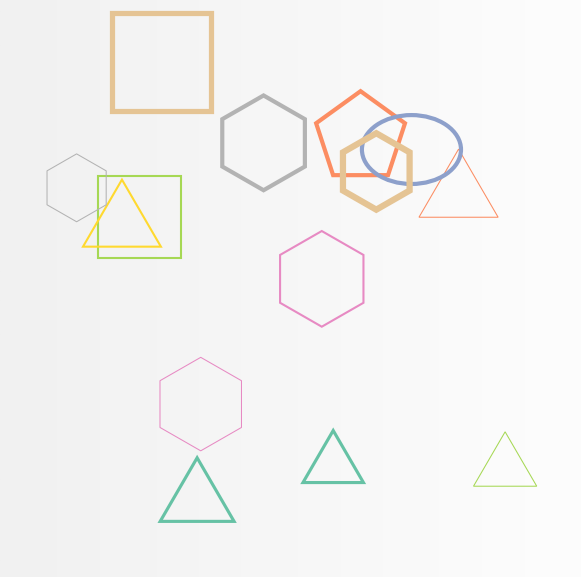[{"shape": "triangle", "thickness": 1.5, "radius": 0.37, "center": [0.339, 0.133]}, {"shape": "triangle", "thickness": 1.5, "radius": 0.3, "center": [0.573, 0.194]}, {"shape": "pentagon", "thickness": 2, "radius": 0.4, "center": [0.62, 0.761]}, {"shape": "triangle", "thickness": 0.5, "radius": 0.39, "center": [0.789, 0.662]}, {"shape": "oval", "thickness": 2, "radius": 0.43, "center": [0.708, 0.74]}, {"shape": "hexagon", "thickness": 0.5, "radius": 0.4, "center": [0.345, 0.299]}, {"shape": "hexagon", "thickness": 1, "radius": 0.41, "center": [0.554, 0.516]}, {"shape": "square", "thickness": 1, "radius": 0.36, "center": [0.24, 0.623]}, {"shape": "triangle", "thickness": 0.5, "radius": 0.31, "center": [0.869, 0.189]}, {"shape": "triangle", "thickness": 1, "radius": 0.39, "center": [0.21, 0.611]}, {"shape": "square", "thickness": 2.5, "radius": 0.42, "center": [0.278, 0.891]}, {"shape": "hexagon", "thickness": 3, "radius": 0.33, "center": [0.647, 0.702]}, {"shape": "hexagon", "thickness": 2, "radius": 0.41, "center": [0.453, 0.752]}, {"shape": "hexagon", "thickness": 0.5, "radius": 0.29, "center": [0.132, 0.674]}]